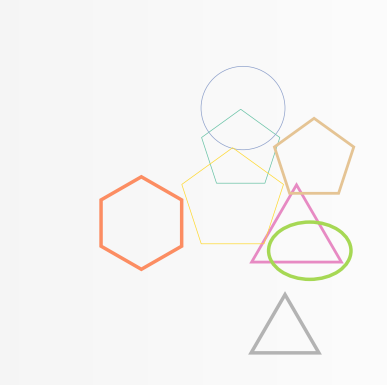[{"shape": "pentagon", "thickness": 0.5, "radius": 0.53, "center": [0.621, 0.61]}, {"shape": "hexagon", "thickness": 2.5, "radius": 0.6, "center": [0.365, 0.421]}, {"shape": "circle", "thickness": 0.5, "radius": 0.54, "center": [0.627, 0.719]}, {"shape": "triangle", "thickness": 2, "radius": 0.67, "center": [0.765, 0.386]}, {"shape": "oval", "thickness": 2.5, "radius": 0.53, "center": [0.799, 0.349]}, {"shape": "pentagon", "thickness": 0.5, "radius": 0.69, "center": [0.6, 0.478]}, {"shape": "pentagon", "thickness": 2, "radius": 0.54, "center": [0.811, 0.585]}, {"shape": "triangle", "thickness": 2.5, "radius": 0.5, "center": [0.736, 0.134]}]